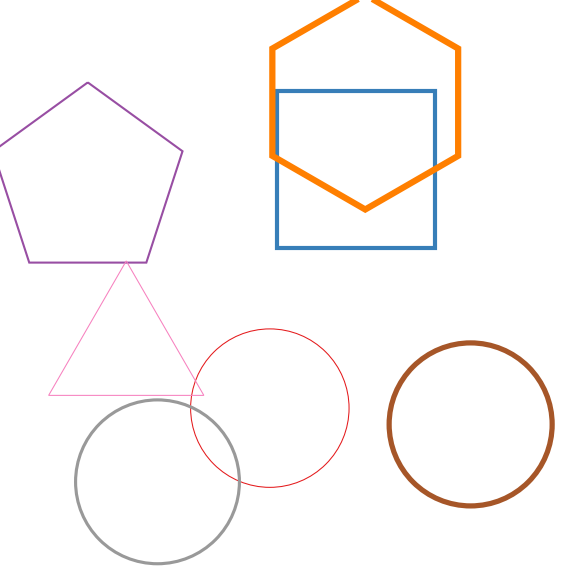[{"shape": "circle", "thickness": 0.5, "radius": 0.69, "center": [0.467, 0.292]}, {"shape": "square", "thickness": 2, "radius": 0.68, "center": [0.616, 0.706]}, {"shape": "pentagon", "thickness": 1, "radius": 0.86, "center": [0.152, 0.684]}, {"shape": "hexagon", "thickness": 3, "radius": 0.93, "center": [0.632, 0.822]}, {"shape": "circle", "thickness": 2.5, "radius": 0.71, "center": [0.815, 0.264]}, {"shape": "triangle", "thickness": 0.5, "radius": 0.78, "center": [0.219, 0.392]}, {"shape": "circle", "thickness": 1.5, "radius": 0.71, "center": [0.273, 0.165]}]